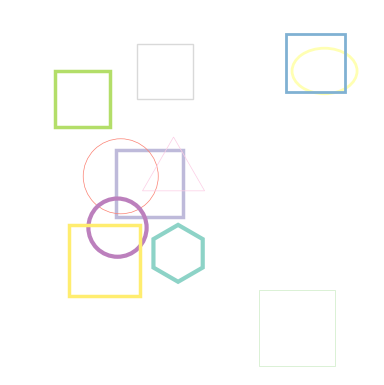[{"shape": "hexagon", "thickness": 3, "radius": 0.37, "center": [0.463, 0.342]}, {"shape": "oval", "thickness": 2, "radius": 0.42, "center": [0.843, 0.816]}, {"shape": "square", "thickness": 2.5, "radius": 0.43, "center": [0.389, 0.524]}, {"shape": "circle", "thickness": 0.5, "radius": 0.49, "center": [0.314, 0.542]}, {"shape": "square", "thickness": 2, "radius": 0.38, "center": [0.819, 0.836]}, {"shape": "square", "thickness": 2.5, "radius": 0.36, "center": [0.215, 0.743]}, {"shape": "triangle", "thickness": 0.5, "radius": 0.47, "center": [0.451, 0.551]}, {"shape": "square", "thickness": 1, "radius": 0.36, "center": [0.428, 0.815]}, {"shape": "circle", "thickness": 3, "radius": 0.38, "center": [0.305, 0.409]}, {"shape": "square", "thickness": 0.5, "radius": 0.49, "center": [0.771, 0.148]}, {"shape": "square", "thickness": 2.5, "radius": 0.46, "center": [0.271, 0.323]}]